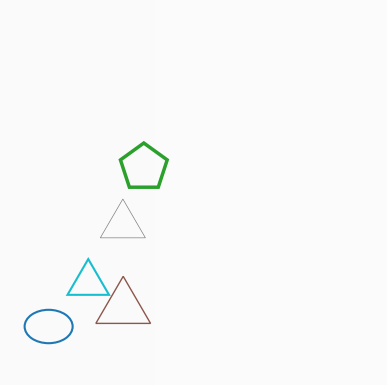[{"shape": "oval", "thickness": 1.5, "radius": 0.31, "center": [0.125, 0.152]}, {"shape": "pentagon", "thickness": 2.5, "radius": 0.32, "center": [0.371, 0.565]}, {"shape": "triangle", "thickness": 1, "radius": 0.41, "center": [0.318, 0.201]}, {"shape": "triangle", "thickness": 0.5, "radius": 0.34, "center": [0.317, 0.416]}, {"shape": "triangle", "thickness": 1.5, "radius": 0.31, "center": [0.228, 0.265]}]